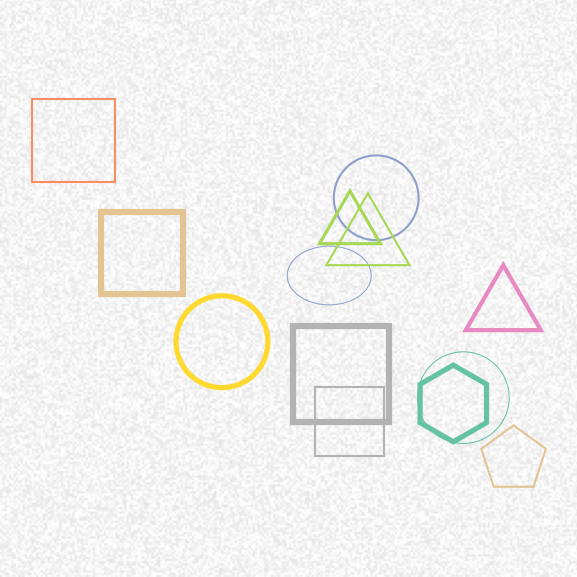[{"shape": "circle", "thickness": 0.5, "radius": 0.4, "center": [0.802, 0.311]}, {"shape": "hexagon", "thickness": 2.5, "radius": 0.33, "center": [0.785, 0.3]}, {"shape": "square", "thickness": 1, "radius": 0.36, "center": [0.127, 0.756]}, {"shape": "circle", "thickness": 1, "radius": 0.37, "center": [0.651, 0.657]}, {"shape": "oval", "thickness": 0.5, "radius": 0.36, "center": [0.57, 0.522]}, {"shape": "triangle", "thickness": 2, "radius": 0.37, "center": [0.871, 0.465]}, {"shape": "triangle", "thickness": 1, "radius": 0.41, "center": [0.637, 0.581]}, {"shape": "triangle", "thickness": 1.5, "radius": 0.3, "center": [0.606, 0.608]}, {"shape": "circle", "thickness": 2.5, "radius": 0.4, "center": [0.384, 0.407]}, {"shape": "square", "thickness": 3, "radius": 0.35, "center": [0.246, 0.561]}, {"shape": "pentagon", "thickness": 1, "radius": 0.29, "center": [0.889, 0.204]}, {"shape": "square", "thickness": 3, "radius": 0.42, "center": [0.591, 0.352]}, {"shape": "square", "thickness": 1, "radius": 0.3, "center": [0.605, 0.269]}]